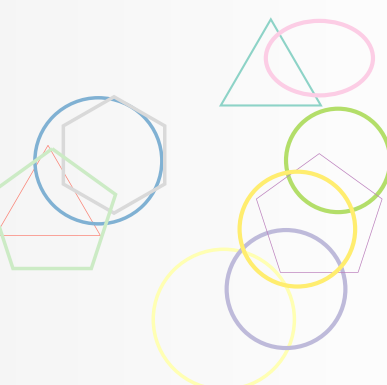[{"shape": "triangle", "thickness": 1.5, "radius": 0.75, "center": [0.699, 0.801]}, {"shape": "circle", "thickness": 2.5, "radius": 0.91, "center": [0.578, 0.17]}, {"shape": "circle", "thickness": 3, "radius": 0.77, "center": [0.738, 0.249]}, {"shape": "triangle", "thickness": 0.5, "radius": 0.78, "center": [0.124, 0.466]}, {"shape": "circle", "thickness": 2.5, "radius": 0.82, "center": [0.254, 0.582]}, {"shape": "circle", "thickness": 3, "radius": 0.67, "center": [0.872, 0.583]}, {"shape": "oval", "thickness": 3, "radius": 0.69, "center": [0.824, 0.849]}, {"shape": "hexagon", "thickness": 2.5, "radius": 0.76, "center": [0.294, 0.598]}, {"shape": "pentagon", "thickness": 0.5, "radius": 0.85, "center": [0.824, 0.43]}, {"shape": "pentagon", "thickness": 2.5, "radius": 0.86, "center": [0.135, 0.442]}, {"shape": "circle", "thickness": 3, "radius": 0.75, "center": [0.767, 0.405]}]